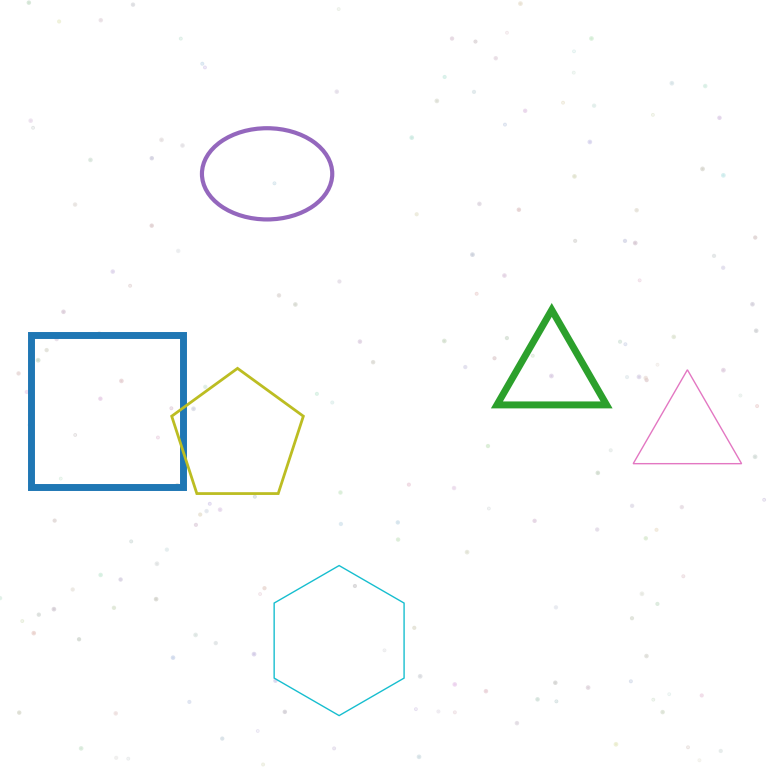[{"shape": "square", "thickness": 2.5, "radius": 0.49, "center": [0.139, 0.466]}, {"shape": "triangle", "thickness": 2.5, "radius": 0.41, "center": [0.717, 0.515]}, {"shape": "oval", "thickness": 1.5, "radius": 0.42, "center": [0.347, 0.774]}, {"shape": "triangle", "thickness": 0.5, "radius": 0.41, "center": [0.893, 0.438]}, {"shape": "pentagon", "thickness": 1, "radius": 0.45, "center": [0.308, 0.432]}, {"shape": "hexagon", "thickness": 0.5, "radius": 0.49, "center": [0.44, 0.168]}]